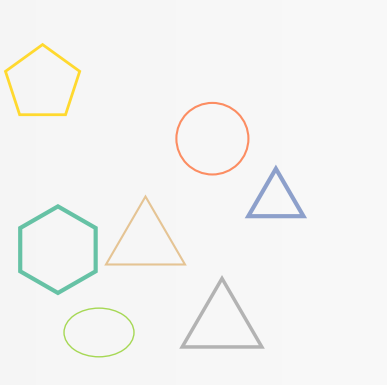[{"shape": "hexagon", "thickness": 3, "radius": 0.56, "center": [0.15, 0.352]}, {"shape": "circle", "thickness": 1.5, "radius": 0.46, "center": [0.548, 0.64]}, {"shape": "triangle", "thickness": 3, "radius": 0.41, "center": [0.712, 0.48]}, {"shape": "oval", "thickness": 1, "radius": 0.45, "center": [0.255, 0.136]}, {"shape": "pentagon", "thickness": 2, "radius": 0.5, "center": [0.11, 0.784]}, {"shape": "triangle", "thickness": 1.5, "radius": 0.59, "center": [0.375, 0.372]}, {"shape": "triangle", "thickness": 2.5, "radius": 0.59, "center": [0.573, 0.158]}]